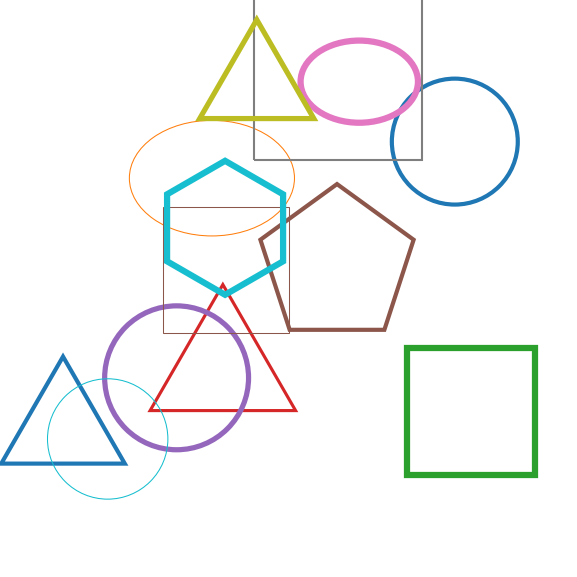[{"shape": "triangle", "thickness": 2, "radius": 0.62, "center": [0.109, 0.258]}, {"shape": "circle", "thickness": 2, "radius": 0.55, "center": [0.788, 0.754]}, {"shape": "oval", "thickness": 0.5, "radius": 0.71, "center": [0.367, 0.691]}, {"shape": "square", "thickness": 3, "radius": 0.55, "center": [0.815, 0.287]}, {"shape": "triangle", "thickness": 1.5, "radius": 0.73, "center": [0.386, 0.361]}, {"shape": "circle", "thickness": 2.5, "radius": 0.62, "center": [0.306, 0.345]}, {"shape": "pentagon", "thickness": 2, "radius": 0.7, "center": [0.584, 0.541]}, {"shape": "square", "thickness": 0.5, "radius": 0.55, "center": [0.391, 0.532]}, {"shape": "oval", "thickness": 3, "radius": 0.51, "center": [0.622, 0.858]}, {"shape": "square", "thickness": 1, "radius": 0.73, "center": [0.586, 0.867]}, {"shape": "triangle", "thickness": 2.5, "radius": 0.57, "center": [0.445, 0.851]}, {"shape": "circle", "thickness": 0.5, "radius": 0.52, "center": [0.186, 0.239]}, {"shape": "hexagon", "thickness": 3, "radius": 0.58, "center": [0.39, 0.605]}]